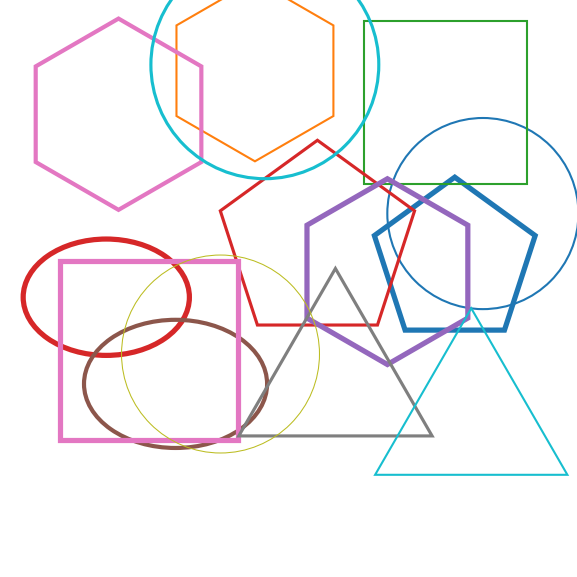[{"shape": "circle", "thickness": 1, "radius": 0.83, "center": [0.836, 0.629]}, {"shape": "pentagon", "thickness": 2.5, "radius": 0.73, "center": [0.787, 0.546]}, {"shape": "hexagon", "thickness": 1, "radius": 0.78, "center": [0.441, 0.877]}, {"shape": "square", "thickness": 1, "radius": 0.7, "center": [0.772, 0.821]}, {"shape": "oval", "thickness": 2.5, "radius": 0.72, "center": [0.184, 0.484]}, {"shape": "pentagon", "thickness": 1.5, "radius": 0.88, "center": [0.55, 0.579]}, {"shape": "hexagon", "thickness": 2.5, "radius": 0.8, "center": [0.671, 0.529]}, {"shape": "oval", "thickness": 2, "radius": 0.79, "center": [0.304, 0.334]}, {"shape": "hexagon", "thickness": 2, "radius": 0.83, "center": [0.205, 0.801]}, {"shape": "square", "thickness": 2.5, "radius": 0.77, "center": [0.258, 0.392]}, {"shape": "triangle", "thickness": 1.5, "radius": 0.97, "center": [0.581, 0.341]}, {"shape": "circle", "thickness": 0.5, "radius": 0.86, "center": [0.382, 0.386]}, {"shape": "circle", "thickness": 1.5, "radius": 0.99, "center": [0.459, 0.887]}, {"shape": "triangle", "thickness": 1, "radius": 0.96, "center": [0.816, 0.273]}]